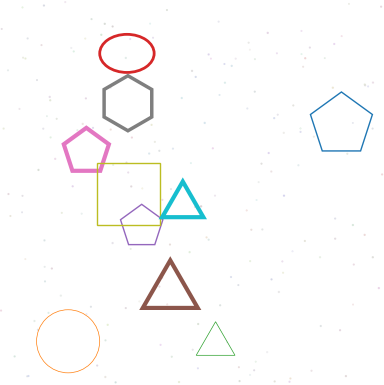[{"shape": "pentagon", "thickness": 1, "radius": 0.42, "center": [0.887, 0.676]}, {"shape": "circle", "thickness": 0.5, "radius": 0.41, "center": [0.177, 0.114]}, {"shape": "triangle", "thickness": 0.5, "radius": 0.29, "center": [0.56, 0.106]}, {"shape": "oval", "thickness": 2, "radius": 0.35, "center": [0.33, 0.861]}, {"shape": "pentagon", "thickness": 1, "radius": 0.29, "center": [0.368, 0.411]}, {"shape": "triangle", "thickness": 3, "radius": 0.41, "center": [0.442, 0.241]}, {"shape": "pentagon", "thickness": 3, "radius": 0.31, "center": [0.224, 0.606]}, {"shape": "hexagon", "thickness": 2.5, "radius": 0.36, "center": [0.332, 0.732]}, {"shape": "square", "thickness": 1, "radius": 0.4, "center": [0.334, 0.497]}, {"shape": "triangle", "thickness": 3, "radius": 0.31, "center": [0.475, 0.467]}]